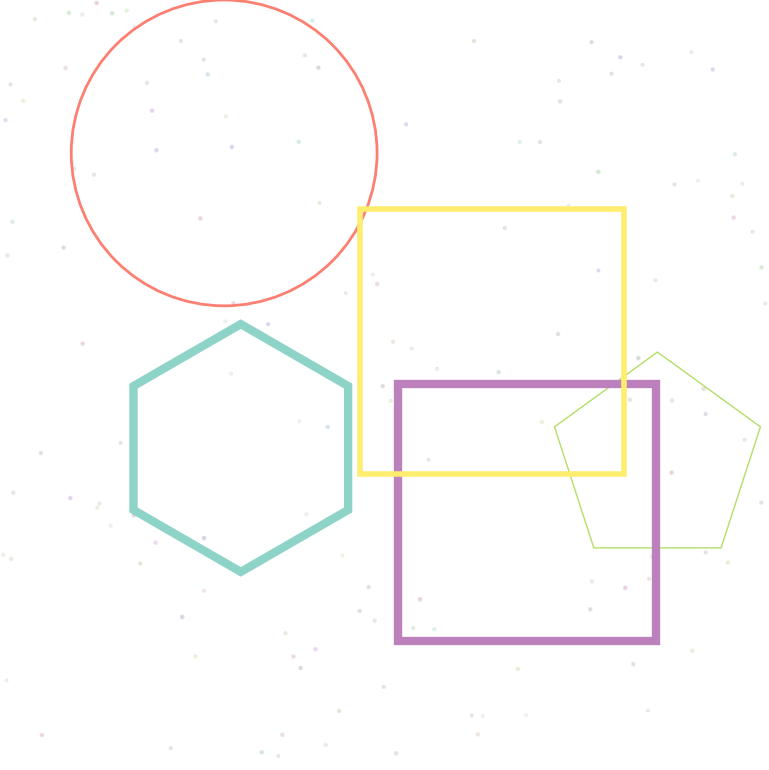[{"shape": "hexagon", "thickness": 3, "radius": 0.8, "center": [0.313, 0.418]}, {"shape": "circle", "thickness": 1, "radius": 0.99, "center": [0.291, 0.801]}, {"shape": "pentagon", "thickness": 0.5, "radius": 0.7, "center": [0.854, 0.402]}, {"shape": "square", "thickness": 3, "radius": 0.84, "center": [0.684, 0.334]}, {"shape": "square", "thickness": 2, "radius": 0.86, "center": [0.639, 0.556]}]